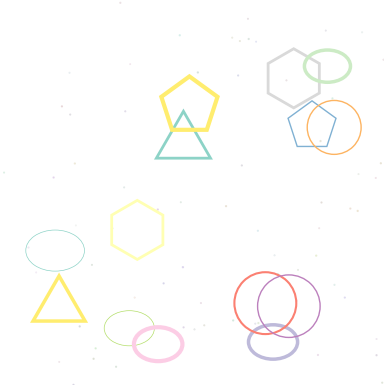[{"shape": "triangle", "thickness": 2, "radius": 0.41, "center": [0.476, 0.63]}, {"shape": "oval", "thickness": 0.5, "radius": 0.38, "center": [0.143, 0.349]}, {"shape": "hexagon", "thickness": 2, "radius": 0.38, "center": [0.357, 0.403]}, {"shape": "oval", "thickness": 2.5, "radius": 0.32, "center": [0.709, 0.112]}, {"shape": "circle", "thickness": 1.5, "radius": 0.4, "center": [0.689, 0.213]}, {"shape": "pentagon", "thickness": 1, "radius": 0.33, "center": [0.81, 0.673]}, {"shape": "circle", "thickness": 1, "radius": 0.35, "center": [0.868, 0.669]}, {"shape": "oval", "thickness": 0.5, "radius": 0.33, "center": [0.336, 0.147]}, {"shape": "oval", "thickness": 3, "radius": 0.31, "center": [0.411, 0.106]}, {"shape": "hexagon", "thickness": 2, "radius": 0.38, "center": [0.763, 0.797]}, {"shape": "circle", "thickness": 1, "radius": 0.41, "center": [0.75, 0.205]}, {"shape": "oval", "thickness": 2.5, "radius": 0.3, "center": [0.851, 0.828]}, {"shape": "pentagon", "thickness": 3, "radius": 0.38, "center": [0.492, 0.725]}, {"shape": "triangle", "thickness": 2.5, "radius": 0.39, "center": [0.153, 0.205]}]